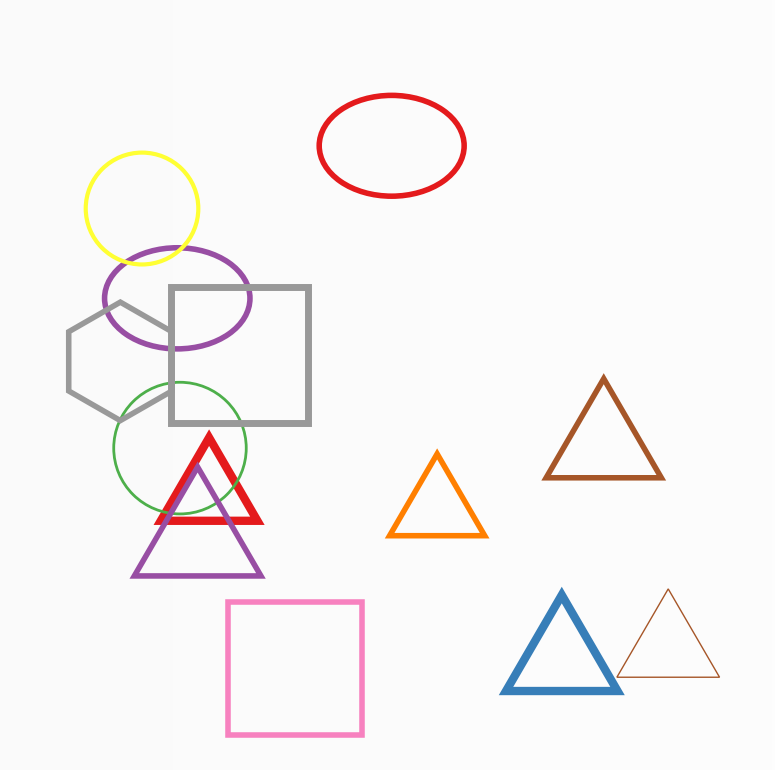[{"shape": "oval", "thickness": 2, "radius": 0.47, "center": [0.505, 0.811]}, {"shape": "triangle", "thickness": 3, "radius": 0.36, "center": [0.27, 0.36]}, {"shape": "triangle", "thickness": 3, "radius": 0.42, "center": [0.725, 0.144]}, {"shape": "circle", "thickness": 1, "radius": 0.43, "center": [0.232, 0.418]}, {"shape": "oval", "thickness": 2, "radius": 0.47, "center": [0.229, 0.613]}, {"shape": "triangle", "thickness": 2, "radius": 0.47, "center": [0.255, 0.299]}, {"shape": "triangle", "thickness": 2, "radius": 0.35, "center": [0.564, 0.34]}, {"shape": "circle", "thickness": 1.5, "radius": 0.36, "center": [0.183, 0.729]}, {"shape": "triangle", "thickness": 0.5, "radius": 0.38, "center": [0.862, 0.159]}, {"shape": "triangle", "thickness": 2, "radius": 0.43, "center": [0.779, 0.422]}, {"shape": "square", "thickness": 2, "radius": 0.43, "center": [0.381, 0.132]}, {"shape": "square", "thickness": 2.5, "radius": 0.44, "center": [0.309, 0.538]}, {"shape": "hexagon", "thickness": 2, "radius": 0.38, "center": [0.155, 0.531]}]